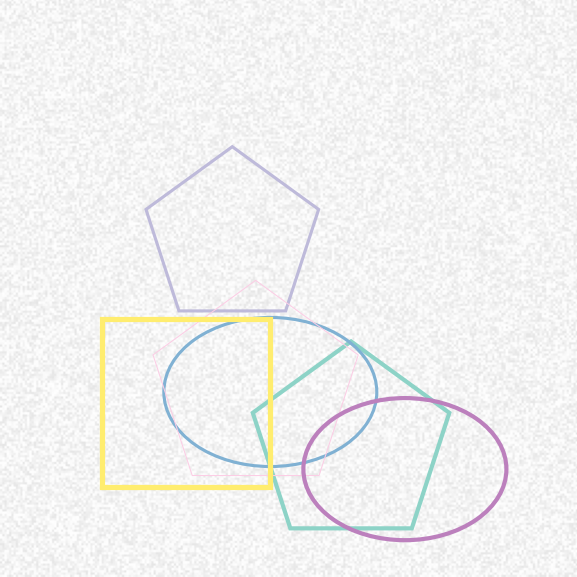[{"shape": "pentagon", "thickness": 2, "radius": 0.89, "center": [0.608, 0.229]}, {"shape": "pentagon", "thickness": 1.5, "radius": 0.79, "center": [0.402, 0.588]}, {"shape": "oval", "thickness": 1.5, "radius": 0.92, "center": [0.468, 0.32]}, {"shape": "pentagon", "thickness": 0.5, "radius": 0.93, "center": [0.443, 0.327]}, {"shape": "oval", "thickness": 2, "radius": 0.88, "center": [0.701, 0.187]}, {"shape": "square", "thickness": 2.5, "radius": 0.73, "center": [0.322, 0.302]}]